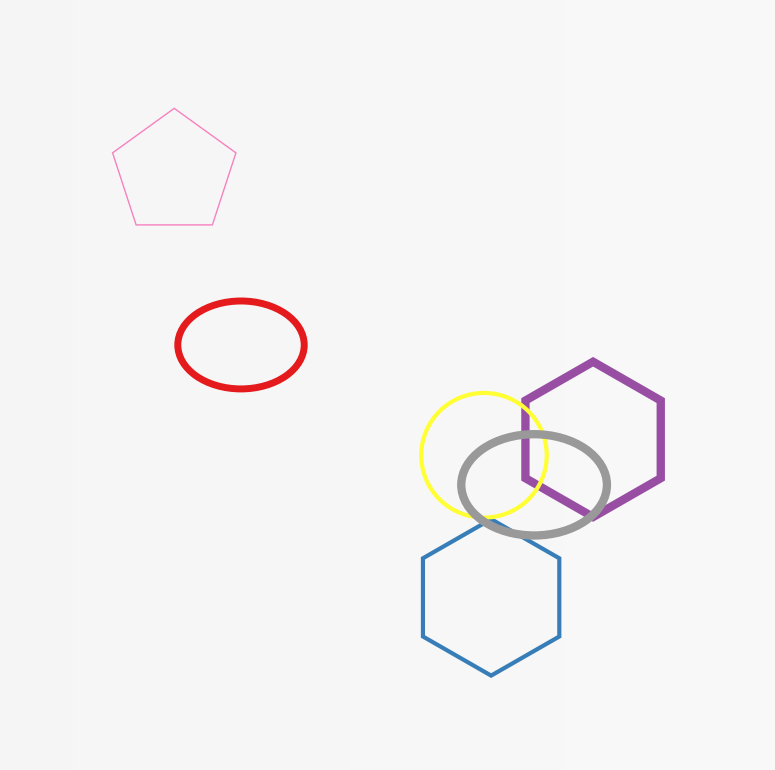[{"shape": "oval", "thickness": 2.5, "radius": 0.41, "center": [0.311, 0.552]}, {"shape": "hexagon", "thickness": 1.5, "radius": 0.51, "center": [0.634, 0.224]}, {"shape": "hexagon", "thickness": 3, "radius": 0.5, "center": [0.765, 0.429]}, {"shape": "circle", "thickness": 1.5, "radius": 0.4, "center": [0.624, 0.409]}, {"shape": "pentagon", "thickness": 0.5, "radius": 0.42, "center": [0.225, 0.776]}, {"shape": "oval", "thickness": 3, "radius": 0.47, "center": [0.689, 0.37]}]